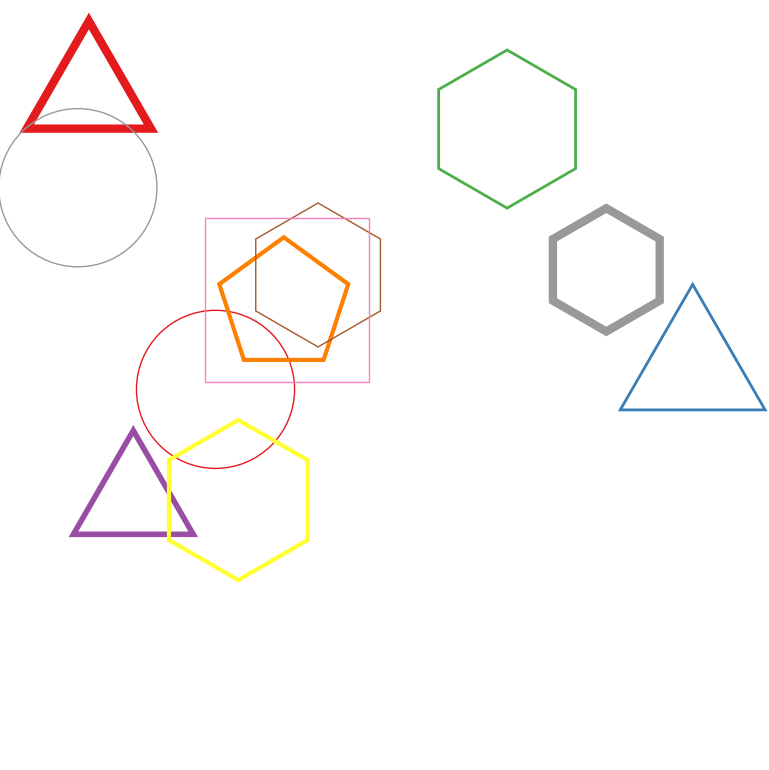[{"shape": "triangle", "thickness": 3, "radius": 0.47, "center": [0.115, 0.88]}, {"shape": "circle", "thickness": 0.5, "radius": 0.51, "center": [0.28, 0.494]}, {"shape": "triangle", "thickness": 1, "radius": 0.54, "center": [0.9, 0.522]}, {"shape": "hexagon", "thickness": 1, "radius": 0.51, "center": [0.659, 0.832]}, {"shape": "triangle", "thickness": 2, "radius": 0.45, "center": [0.173, 0.351]}, {"shape": "pentagon", "thickness": 1.5, "radius": 0.44, "center": [0.369, 0.604]}, {"shape": "hexagon", "thickness": 1.5, "radius": 0.52, "center": [0.309, 0.351]}, {"shape": "hexagon", "thickness": 0.5, "radius": 0.47, "center": [0.413, 0.643]}, {"shape": "square", "thickness": 0.5, "radius": 0.53, "center": [0.373, 0.61]}, {"shape": "circle", "thickness": 0.5, "radius": 0.51, "center": [0.101, 0.756]}, {"shape": "hexagon", "thickness": 3, "radius": 0.4, "center": [0.787, 0.65]}]